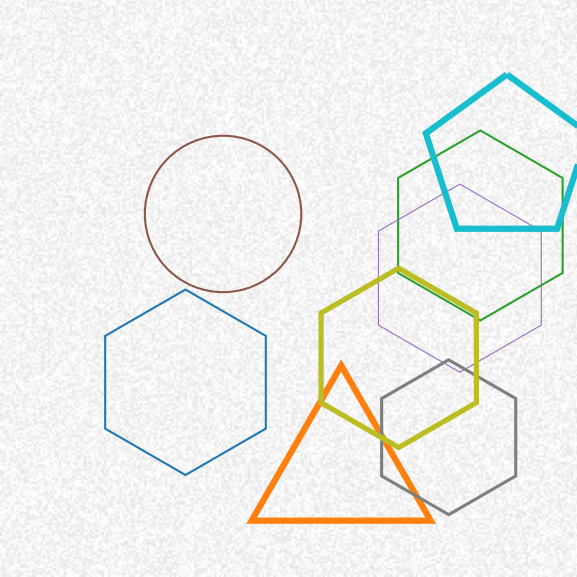[{"shape": "hexagon", "thickness": 1, "radius": 0.8, "center": [0.321, 0.337]}, {"shape": "triangle", "thickness": 3, "radius": 0.9, "center": [0.591, 0.187]}, {"shape": "hexagon", "thickness": 1, "radius": 0.82, "center": [0.832, 0.609]}, {"shape": "hexagon", "thickness": 0.5, "radius": 0.81, "center": [0.796, 0.518]}, {"shape": "circle", "thickness": 1, "radius": 0.68, "center": [0.386, 0.629]}, {"shape": "hexagon", "thickness": 1.5, "radius": 0.67, "center": [0.777, 0.242]}, {"shape": "hexagon", "thickness": 2.5, "radius": 0.78, "center": [0.69, 0.379]}, {"shape": "pentagon", "thickness": 3, "radius": 0.74, "center": [0.878, 0.723]}]